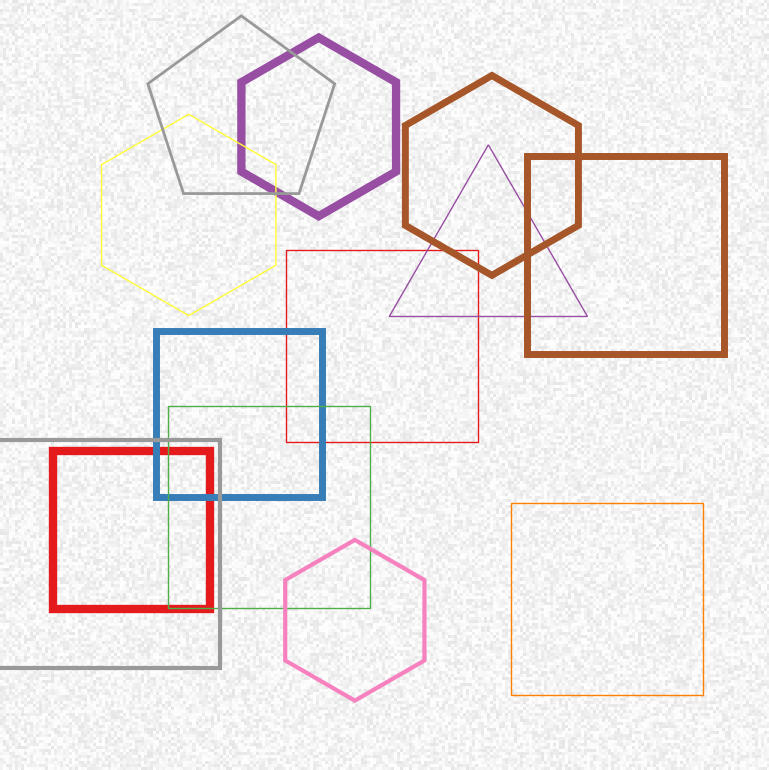[{"shape": "square", "thickness": 3, "radius": 0.51, "center": [0.171, 0.311]}, {"shape": "square", "thickness": 0.5, "radius": 0.62, "center": [0.496, 0.551]}, {"shape": "square", "thickness": 2.5, "radius": 0.54, "center": [0.311, 0.462]}, {"shape": "square", "thickness": 0.5, "radius": 0.66, "center": [0.349, 0.342]}, {"shape": "triangle", "thickness": 0.5, "radius": 0.74, "center": [0.634, 0.663]}, {"shape": "hexagon", "thickness": 3, "radius": 0.58, "center": [0.414, 0.835]}, {"shape": "square", "thickness": 0.5, "radius": 0.62, "center": [0.788, 0.222]}, {"shape": "hexagon", "thickness": 0.5, "radius": 0.65, "center": [0.245, 0.721]}, {"shape": "hexagon", "thickness": 2.5, "radius": 0.65, "center": [0.639, 0.772]}, {"shape": "square", "thickness": 2.5, "radius": 0.64, "center": [0.812, 0.669]}, {"shape": "hexagon", "thickness": 1.5, "radius": 0.52, "center": [0.461, 0.194]}, {"shape": "square", "thickness": 1.5, "radius": 0.74, "center": [0.138, 0.281]}, {"shape": "pentagon", "thickness": 1, "radius": 0.64, "center": [0.313, 0.852]}]